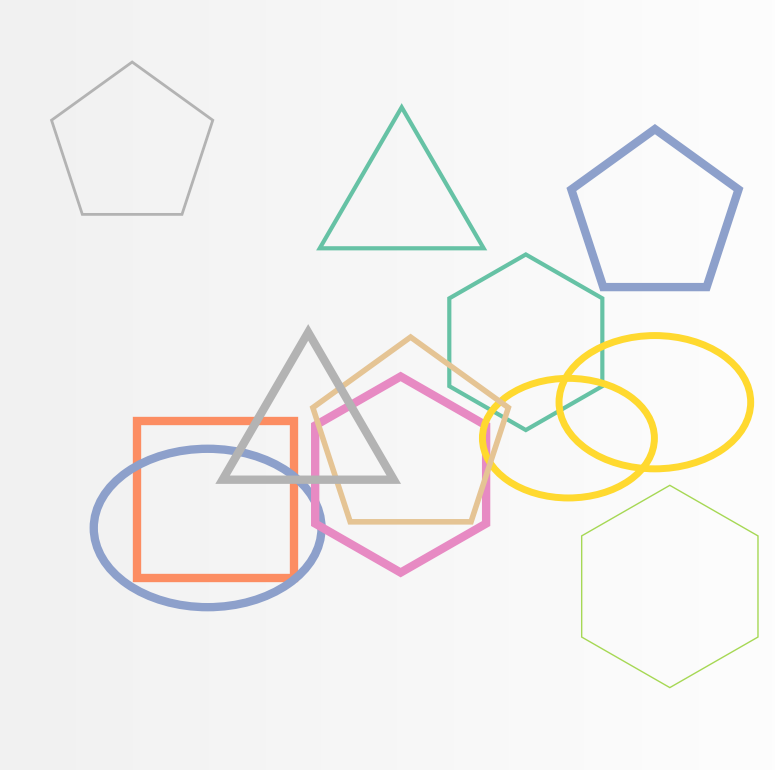[{"shape": "triangle", "thickness": 1.5, "radius": 0.61, "center": [0.518, 0.739]}, {"shape": "hexagon", "thickness": 1.5, "radius": 0.57, "center": [0.678, 0.556]}, {"shape": "square", "thickness": 3, "radius": 0.51, "center": [0.278, 0.351]}, {"shape": "pentagon", "thickness": 3, "radius": 0.57, "center": [0.845, 0.719]}, {"shape": "oval", "thickness": 3, "radius": 0.73, "center": [0.268, 0.314]}, {"shape": "hexagon", "thickness": 3, "radius": 0.64, "center": [0.517, 0.384]}, {"shape": "hexagon", "thickness": 0.5, "radius": 0.66, "center": [0.864, 0.238]}, {"shape": "oval", "thickness": 2.5, "radius": 0.55, "center": [0.733, 0.431]}, {"shape": "oval", "thickness": 2.5, "radius": 0.62, "center": [0.845, 0.478]}, {"shape": "pentagon", "thickness": 2, "radius": 0.66, "center": [0.53, 0.43]}, {"shape": "triangle", "thickness": 3, "radius": 0.64, "center": [0.398, 0.441]}, {"shape": "pentagon", "thickness": 1, "radius": 0.55, "center": [0.171, 0.81]}]